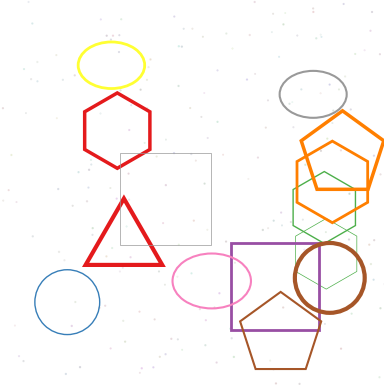[{"shape": "triangle", "thickness": 3, "radius": 0.57, "center": [0.322, 0.369]}, {"shape": "hexagon", "thickness": 2.5, "radius": 0.49, "center": [0.305, 0.661]}, {"shape": "circle", "thickness": 1, "radius": 0.42, "center": [0.175, 0.215]}, {"shape": "hexagon", "thickness": 0.5, "radius": 0.46, "center": [0.847, 0.341]}, {"shape": "hexagon", "thickness": 1, "radius": 0.47, "center": [0.842, 0.461]}, {"shape": "square", "thickness": 2, "radius": 0.57, "center": [0.714, 0.256]}, {"shape": "hexagon", "thickness": 2, "radius": 0.53, "center": [0.863, 0.527]}, {"shape": "pentagon", "thickness": 2.5, "radius": 0.56, "center": [0.89, 0.599]}, {"shape": "oval", "thickness": 2, "radius": 0.43, "center": [0.289, 0.831]}, {"shape": "circle", "thickness": 3, "radius": 0.45, "center": [0.857, 0.278]}, {"shape": "pentagon", "thickness": 1.5, "radius": 0.55, "center": [0.729, 0.131]}, {"shape": "oval", "thickness": 1.5, "radius": 0.51, "center": [0.55, 0.27]}, {"shape": "square", "thickness": 0.5, "radius": 0.59, "center": [0.429, 0.483]}, {"shape": "oval", "thickness": 1.5, "radius": 0.44, "center": [0.813, 0.755]}]